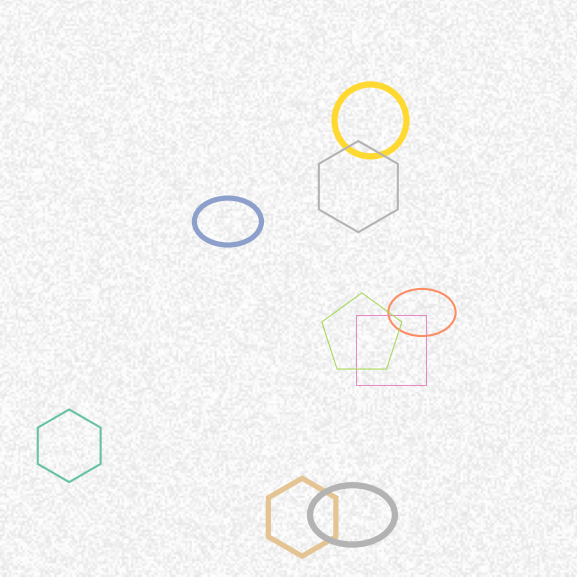[{"shape": "hexagon", "thickness": 1, "radius": 0.31, "center": [0.12, 0.227]}, {"shape": "oval", "thickness": 1, "radius": 0.29, "center": [0.731, 0.458]}, {"shape": "oval", "thickness": 2.5, "radius": 0.29, "center": [0.395, 0.616]}, {"shape": "square", "thickness": 0.5, "radius": 0.3, "center": [0.678, 0.392]}, {"shape": "pentagon", "thickness": 0.5, "radius": 0.36, "center": [0.627, 0.419]}, {"shape": "circle", "thickness": 3, "radius": 0.31, "center": [0.642, 0.791]}, {"shape": "hexagon", "thickness": 2.5, "radius": 0.34, "center": [0.523, 0.103]}, {"shape": "oval", "thickness": 3, "radius": 0.37, "center": [0.61, 0.108]}, {"shape": "hexagon", "thickness": 1, "radius": 0.39, "center": [0.62, 0.676]}]